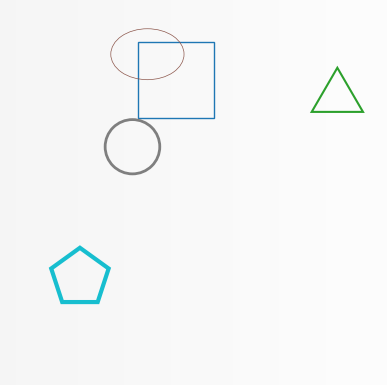[{"shape": "square", "thickness": 1, "radius": 0.49, "center": [0.455, 0.792]}, {"shape": "triangle", "thickness": 1.5, "radius": 0.38, "center": [0.871, 0.748]}, {"shape": "oval", "thickness": 0.5, "radius": 0.47, "center": [0.38, 0.859]}, {"shape": "circle", "thickness": 2, "radius": 0.35, "center": [0.342, 0.619]}, {"shape": "pentagon", "thickness": 3, "radius": 0.39, "center": [0.206, 0.278]}]